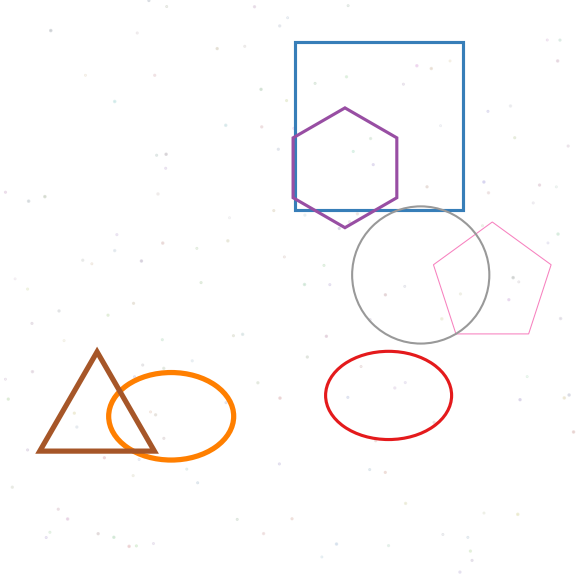[{"shape": "oval", "thickness": 1.5, "radius": 0.55, "center": [0.673, 0.314]}, {"shape": "square", "thickness": 1.5, "radius": 0.73, "center": [0.656, 0.781]}, {"shape": "hexagon", "thickness": 1.5, "radius": 0.52, "center": [0.597, 0.709]}, {"shape": "oval", "thickness": 2.5, "radius": 0.54, "center": [0.296, 0.278]}, {"shape": "triangle", "thickness": 2.5, "radius": 0.57, "center": [0.168, 0.275]}, {"shape": "pentagon", "thickness": 0.5, "radius": 0.54, "center": [0.852, 0.508]}, {"shape": "circle", "thickness": 1, "radius": 0.59, "center": [0.729, 0.523]}]